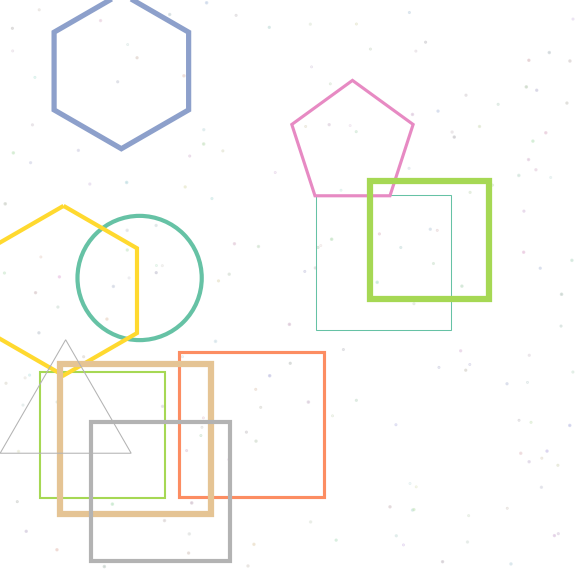[{"shape": "square", "thickness": 0.5, "radius": 0.59, "center": [0.664, 0.544]}, {"shape": "circle", "thickness": 2, "radius": 0.54, "center": [0.242, 0.518]}, {"shape": "square", "thickness": 1.5, "radius": 0.63, "center": [0.436, 0.264]}, {"shape": "hexagon", "thickness": 2.5, "radius": 0.67, "center": [0.21, 0.876]}, {"shape": "pentagon", "thickness": 1.5, "radius": 0.55, "center": [0.61, 0.749]}, {"shape": "square", "thickness": 3, "radius": 0.51, "center": [0.743, 0.584]}, {"shape": "square", "thickness": 1, "radius": 0.54, "center": [0.178, 0.246]}, {"shape": "hexagon", "thickness": 2, "radius": 0.73, "center": [0.11, 0.496]}, {"shape": "square", "thickness": 3, "radius": 0.65, "center": [0.234, 0.239]}, {"shape": "triangle", "thickness": 0.5, "radius": 0.65, "center": [0.114, 0.28]}, {"shape": "square", "thickness": 2, "radius": 0.6, "center": [0.277, 0.148]}]